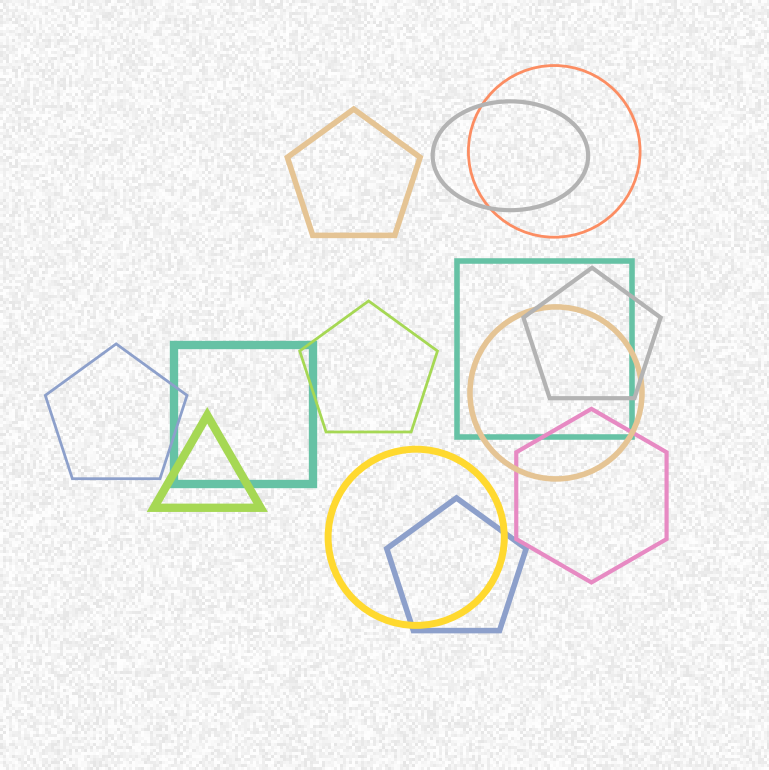[{"shape": "square", "thickness": 2, "radius": 0.57, "center": [0.707, 0.547]}, {"shape": "square", "thickness": 3, "radius": 0.45, "center": [0.316, 0.462]}, {"shape": "circle", "thickness": 1, "radius": 0.56, "center": [0.72, 0.803]}, {"shape": "pentagon", "thickness": 2, "radius": 0.48, "center": [0.593, 0.258]}, {"shape": "pentagon", "thickness": 1, "radius": 0.48, "center": [0.151, 0.457]}, {"shape": "hexagon", "thickness": 1.5, "radius": 0.56, "center": [0.768, 0.356]}, {"shape": "pentagon", "thickness": 1, "radius": 0.47, "center": [0.479, 0.515]}, {"shape": "triangle", "thickness": 3, "radius": 0.4, "center": [0.269, 0.381]}, {"shape": "circle", "thickness": 2.5, "radius": 0.57, "center": [0.541, 0.302]}, {"shape": "circle", "thickness": 2, "radius": 0.56, "center": [0.722, 0.49]}, {"shape": "pentagon", "thickness": 2, "radius": 0.45, "center": [0.459, 0.768]}, {"shape": "pentagon", "thickness": 1.5, "radius": 0.47, "center": [0.769, 0.559]}, {"shape": "oval", "thickness": 1.5, "radius": 0.5, "center": [0.663, 0.798]}]